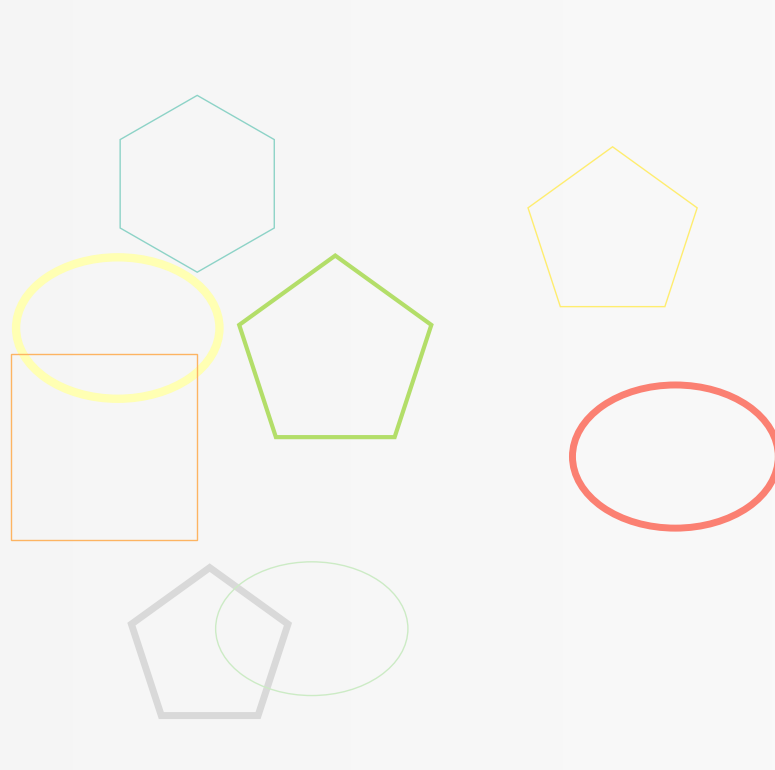[{"shape": "hexagon", "thickness": 0.5, "radius": 0.57, "center": [0.254, 0.761]}, {"shape": "oval", "thickness": 3, "radius": 0.66, "center": [0.152, 0.574]}, {"shape": "oval", "thickness": 2.5, "radius": 0.66, "center": [0.871, 0.407]}, {"shape": "square", "thickness": 0.5, "radius": 0.6, "center": [0.134, 0.419]}, {"shape": "pentagon", "thickness": 1.5, "radius": 0.65, "center": [0.433, 0.538]}, {"shape": "pentagon", "thickness": 2.5, "radius": 0.53, "center": [0.271, 0.157]}, {"shape": "oval", "thickness": 0.5, "radius": 0.62, "center": [0.402, 0.184]}, {"shape": "pentagon", "thickness": 0.5, "radius": 0.57, "center": [0.79, 0.695]}]